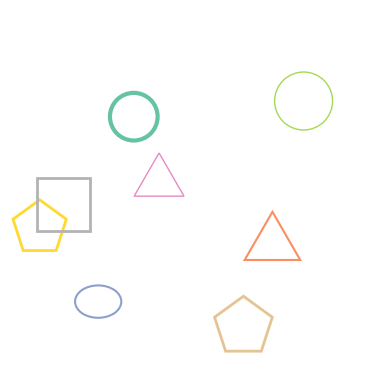[{"shape": "circle", "thickness": 3, "radius": 0.31, "center": [0.347, 0.697]}, {"shape": "triangle", "thickness": 1.5, "radius": 0.42, "center": [0.708, 0.366]}, {"shape": "oval", "thickness": 1.5, "radius": 0.3, "center": [0.255, 0.217]}, {"shape": "triangle", "thickness": 1, "radius": 0.37, "center": [0.413, 0.528]}, {"shape": "circle", "thickness": 1, "radius": 0.38, "center": [0.789, 0.738]}, {"shape": "pentagon", "thickness": 2, "radius": 0.36, "center": [0.103, 0.408]}, {"shape": "pentagon", "thickness": 2, "radius": 0.39, "center": [0.632, 0.152]}, {"shape": "square", "thickness": 2, "radius": 0.35, "center": [0.165, 0.468]}]